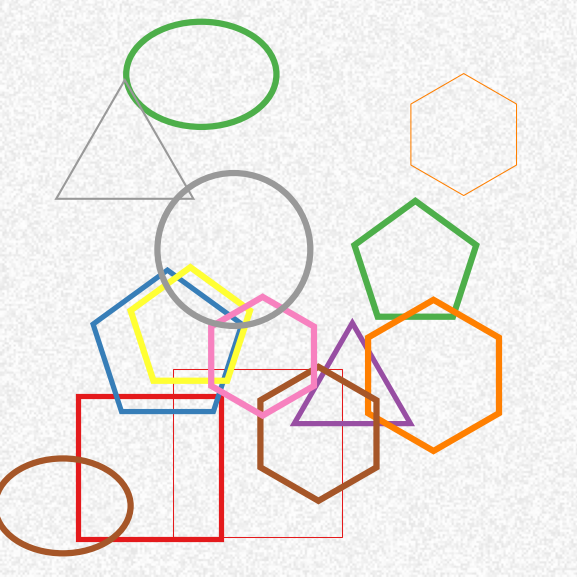[{"shape": "square", "thickness": 0.5, "radius": 0.73, "center": [0.446, 0.214]}, {"shape": "square", "thickness": 2.5, "radius": 0.62, "center": [0.259, 0.189]}, {"shape": "pentagon", "thickness": 2.5, "radius": 0.68, "center": [0.29, 0.396]}, {"shape": "oval", "thickness": 3, "radius": 0.65, "center": [0.349, 0.87]}, {"shape": "pentagon", "thickness": 3, "radius": 0.55, "center": [0.719, 0.54]}, {"shape": "triangle", "thickness": 2.5, "radius": 0.58, "center": [0.61, 0.324]}, {"shape": "hexagon", "thickness": 0.5, "radius": 0.53, "center": [0.803, 0.766]}, {"shape": "hexagon", "thickness": 3, "radius": 0.65, "center": [0.751, 0.349]}, {"shape": "pentagon", "thickness": 3, "radius": 0.54, "center": [0.33, 0.428]}, {"shape": "oval", "thickness": 3, "radius": 0.59, "center": [0.109, 0.123]}, {"shape": "hexagon", "thickness": 3, "radius": 0.58, "center": [0.551, 0.248]}, {"shape": "hexagon", "thickness": 3, "radius": 0.51, "center": [0.455, 0.382]}, {"shape": "circle", "thickness": 3, "radius": 0.66, "center": [0.405, 0.567]}, {"shape": "triangle", "thickness": 1, "radius": 0.69, "center": [0.216, 0.723]}]